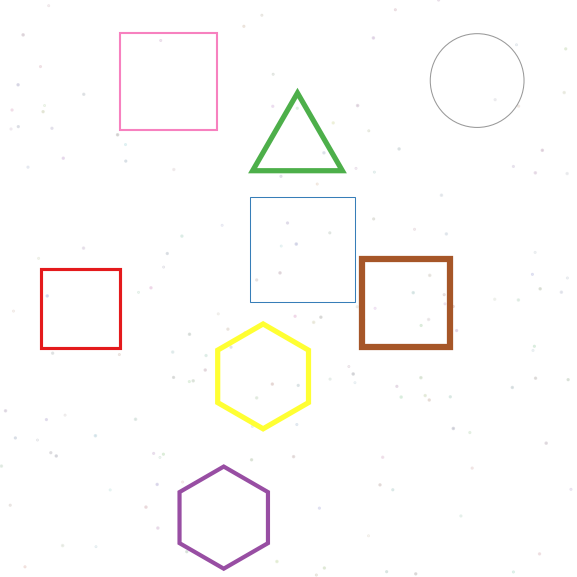[{"shape": "square", "thickness": 1.5, "radius": 0.34, "center": [0.139, 0.464]}, {"shape": "square", "thickness": 0.5, "radius": 0.46, "center": [0.524, 0.568]}, {"shape": "triangle", "thickness": 2.5, "radius": 0.45, "center": [0.515, 0.748]}, {"shape": "hexagon", "thickness": 2, "radius": 0.44, "center": [0.387, 0.103]}, {"shape": "hexagon", "thickness": 2.5, "radius": 0.45, "center": [0.456, 0.347]}, {"shape": "square", "thickness": 3, "radius": 0.38, "center": [0.702, 0.474]}, {"shape": "square", "thickness": 1, "radius": 0.42, "center": [0.292, 0.857]}, {"shape": "circle", "thickness": 0.5, "radius": 0.41, "center": [0.826, 0.86]}]